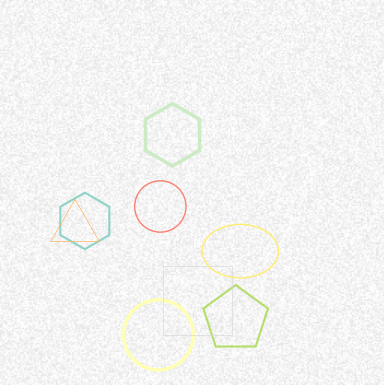[{"shape": "hexagon", "thickness": 1.5, "radius": 0.37, "center": [0.22, 0.426]}, {"shape": "circle", "thickness": 2.5, "radius": 0.45, "center": [0.412, 0.13]}, {"shape": "circle", "thickness": 1, "radius": 0.33, "center": [0.416, 0.464]}, {"shape": "triangle", "thickness": 0.5, "radius": 0.37, "center": [0.195, 0.409]}, {"shape": "pentagon", "thickness": 1.5, "radius": 0.44, "center": [0.612, 0.171]}, {"shape": "square", "thickness": 0.5, "radius": 0.45, "center": [0.512, 0.221]}, {"shape": "hexagon", "thickness": 2.5, "radius": 0.4, "center": [0.448, 0.65]}, {"shape": "oval", "thickness": 1, "radius": 0.5, "center": [0.624, 0.348]}]